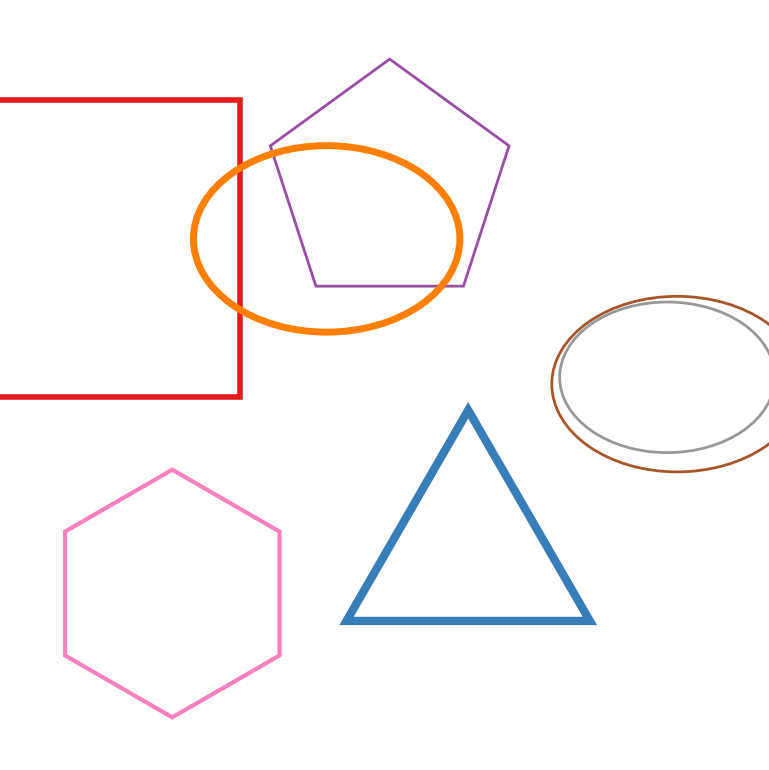[{"shape": "square", "thickness": 2, "radius": 0.96, "center": [0.12, 0.677]}, {"shape": "triangle", "thickness": 3, "radius": 0.91, "center": [0.608, 0.285]}, {"shape": "pentagon", "thickness": 1, "radius": 0.81, "center": [0.506, 0.76]}, {"shape": "oval", "thickness": 2.5, "radius": 0.86, "center": [0.424, 0.69]}, {"shape": "oval", "thickness": 1, "radius": 0.81, "center": [0.879, 0.501]}, {"shape": "hexagon", "thickness": 1.5, "radius": 0.8, "center": [0.224, 0.229]}, {"shape": "oval", "thickness": 1, "radius": 0.7, "center": [0.867, 0.51]}]